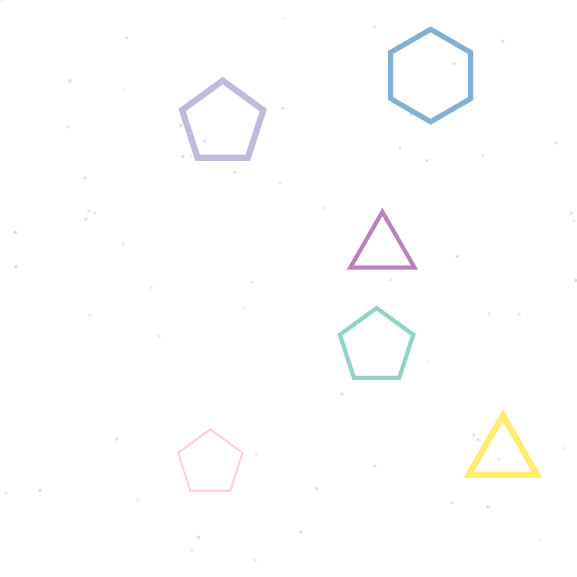[{"shape": "pentagon", "thickness": 2, "radius": 0.33, "center": [0.652, 0.399]}, {"shape": "pentagon", "thickness": 3, "radius": 0.37, "center": [0.386, 0.786]}, {"shape": "hexagon", "thickness": 2.5, "radius": 0.4, "center": [0.746, 0.868]}, {"shape": "pentagon", "thickness": 1, "radius": 0.29, "center": [0.364, 0.197]}, {"shape": "triangle", "thickness": 2, "radius": 0.32, "center": [0.662, 0.568]}, {"shape": "triangle", "thickness": 3, "radius": 0.34, "center": [0.871, 0.211]}]